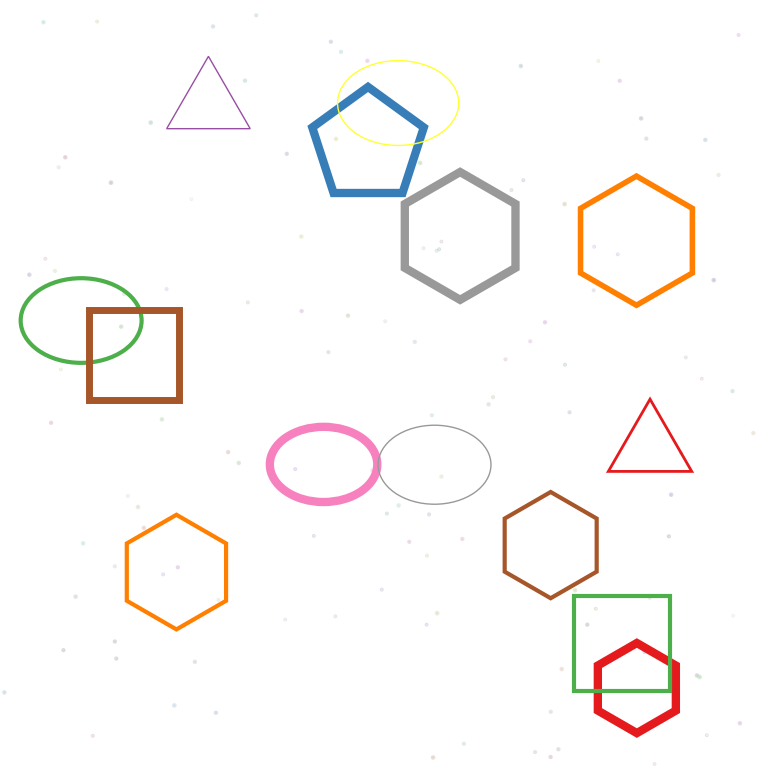[{"shape": "hexagon", "thickness": 3, "radius": 0.29, "center": [0.827, 0.106]}, {"shape": "triangle", "thickness": 1, "radius": 0.31, "center": [0.844, 0.419]}, {"shape": "pentagon", "thickness": 3, "radius": 0.38, "center": [0.478, 0.811]}, {"shape": "oval", "thickness": 1.5, "radius": 0.39, "center": [0.105, 0.584]}, {"shape": "square", "thickness": 1.5, "radius": 0.31, "center": [0.808, 0.164]}, {"shape": "triangle", "thickness": 0.5, "radius": 0.31, "center": [0.271, 0.864]}, {"shape": "hexagon", "thickness": 2, "radius": 0.42, "center": [0.827, 0.687]}, {"shape": "hexagon", "thickness": 1.5, "radius": 0.37, "center": [0.229, 0.257]}, {"shape": "oval", "thickness": 0.5, "radius": 0.39, "center": [0.517, 0.866]}, {"shape": "square", "thickness": 2.5, "radius": 0.29, "center": [0.174, 0.539]}, {"shape": "hexagon", "thickness": 1.5, "radius": 0.34, "center": [0.715, 0.292]}, {"shape": "oval", "thickness": 3, "radius": 0.35, "center": [0.42, 0.397]}, {"shape": "oval", "thickness": 0.5, "radius": 0.37, "center": [0.564, 0.396]}, {"shape": "hexagon", "thickness": 3, "radius": 0.41, "center": [0.598, 0.694]}]